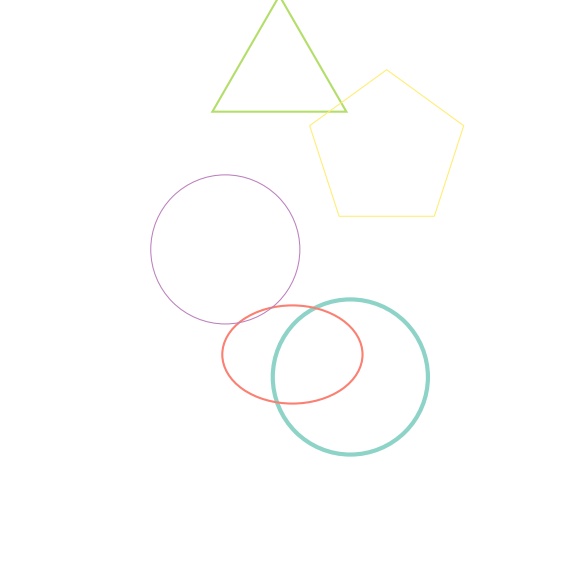[{"shape": "circle", "thickness": 2, "radius": 0.67, "center": [0.607, 0.346]}, {"shape": "oval", "thickness": 1, "radius": 0.61, "center": [0.506, 0.385]}, {"shape": "triangle", "thickness": 1, "radius": 0.67, "center": [0.484, 0.873]}, {"shape": "circle", "thickness": 0.5, "radius": 0.65, "center": [0.39, 0.567]}, {"shape": "pentagon", "thickness": 0.5, "radius": 0.7, "center": [0.67, 0.738]}]